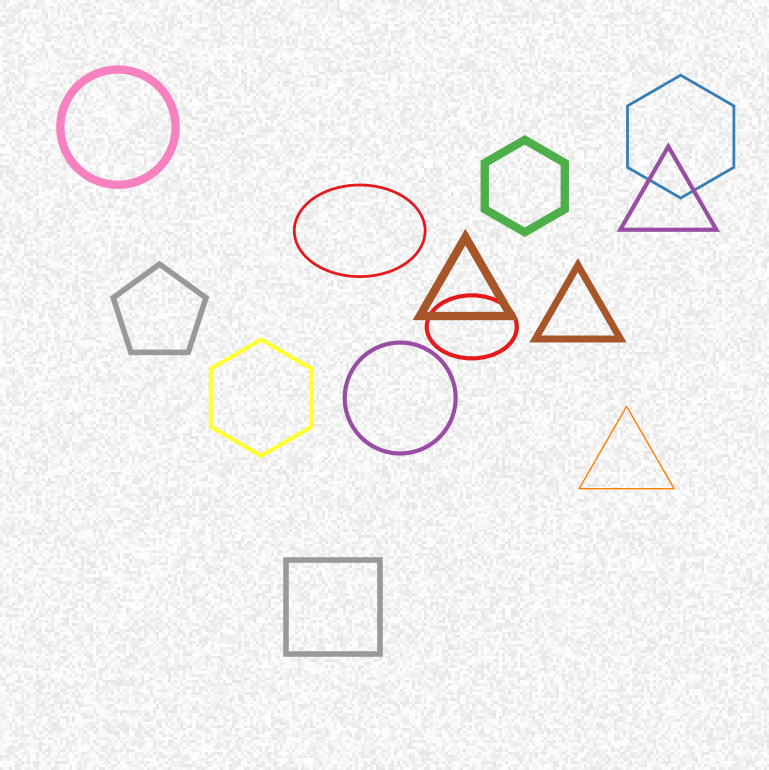[{"shape": "oval", "thickness": 1.5, "radius": 0.29, "center": [0.613, 0.576]}, {"shape": "oval", "thickness": 1, "radius": 0.42, "center": [0.467, 0.7]}, {"shape": "hexagon", "thickness": 1, "radius": 0.4, "center": [0.884, 0.823]}, {"shape": "hexagon", "thickness": 3, "radius": 0.3, "center": [0.682, 0.758]}, {"shape": "triangle", "thickness": 1.5, "radius": 0.36, "center": [0.868, 0.738]}, {"shape": "circle", "thickness": 1.5, "radius": 0.36, "center": [0.52, 0.483]}, {"shape": "triangle", "thickness": 0.5, "radius": 0.36, "center": [0.814, 0.401]}, {"shape": "hexagon", "thickness": 1.5, "radius": 0.38, "center": [0.339, 0.483]}, {"shape": "triangle", "thickness": 3, "radius": 0.34, "center": [0.604, 0.624]}, {"shape": "triangle", "thickness": 2.5, "radius": 0.32, "center": [0.751, 0.592]}, {"shape": "circle", "thickness": 3, "radius": 0.37, "center": [0.153, 0.835]}, {"shape": "pentagon", "thickness": 2, "radius": 0.32, "center": [0.207, 0.594]}, {"shape": "square", "thickness": 2, "radius": 0.3, "center": [0.433, 0.212]}]